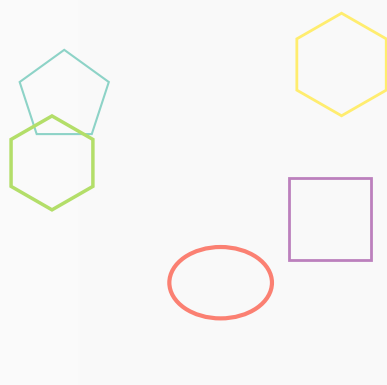[{"shape": "pentagon", "thickness": 1.5, "radius": 0.6, "center": [0.166, 0.75]}, {"shape": "oval", "thickness": 3, "radius": 0.66, "center": [0.569, 0.266]}, {"shape": "hexagon", "thickness": 2.5, "radius": 0.61, "center": [0.134, 0.577]}, {"shape": "square", "thickness": 2, "radius": 0.53, "center": [0.853, 0.431]}, {"shape": "hexagon", "thickness": 2, "radius": 0.67, "center": [0.881, 0.832]}]